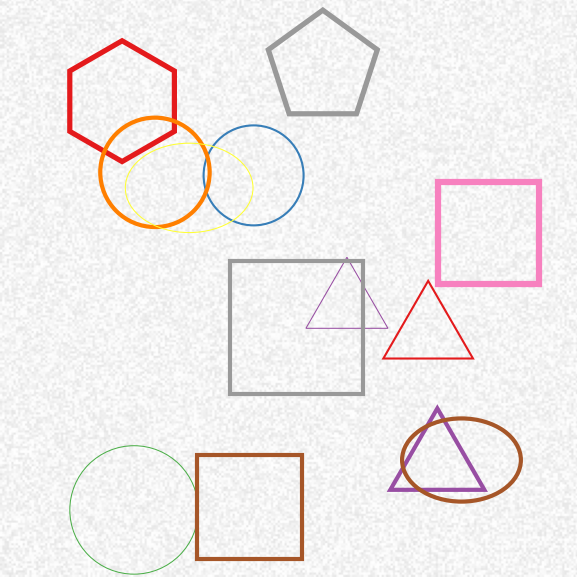[{"shape": "hexagon", "thickness": 2.5, "radius": 0.52, "center": [0.211, 0.824]}, {"shape": "triangle", "thickness": 1, "radius": 0.45, "center": [0.741, 0.423]}, {"shape": "circle", "thickness": 1, "radius": 0.43, "center": [0.439, 0.695]}, {"shape": "circle", "thickness": 0.5, "radius": 0.56, "center": [0.232, 0.116]}, {"shape": "triangle", "thickness": 2, "radius": 0.47, "center": [0.757, 0.198]}, {"shape": "triangle", "thickness": 0.5, "radius": 0.41, "center": [0.601, 0.472]}, {"shape": "circle", "thickness": 2, "radius": 0.47, "center": [0.268, 0.701]}, {"shape": "oval", "thickness": 0.5, "radius": 0.55, "center": [0.328, 0.674]}, {"shape": "oval", "thickness": 2, "radius": 0.51, "center": [0.799, 0.203]}, {"shape": "square", "thickness": 2, "radius": 0.45, "center": [0.432, 0.122]}, {"shape": "square", "thickness": 3, "radius": 0.44, "center": [0.846, 0.595]}, {"shape": "pentagon", "thickness": 2.5, "radius": 0.5, "center": [0.559, 0.882]}, {"shape": "square", "thickness": 2, "radius": 0.57, "center": [0.514, 0.432]}]